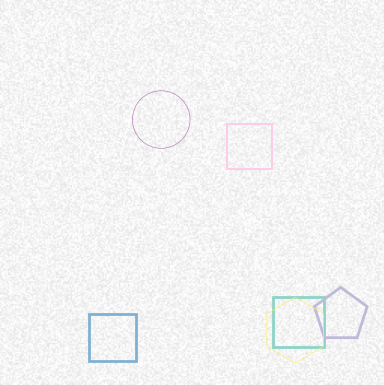[{"shape": "square", "thickness": 2, "radius": 0.33, "center": [0.775, 0.164]}, {"shape": "pentagon", "thickness": 2, "radius": 0.36, "center": [0.885, 0.181]}, {"shape": "square", "thickness": 2, "radius": 0.31, "center": [0.293, 0.123]}, {"shape": "square", "thickness": 1.5, "radius": 0.29, "center": [0.647, 0.619]}, {"shape": "circle", "thickness": 0.5, "radius": 0.37, "center": [0.419, 0.689]}, {"shape": "hexagon", "thickness": 0.5, "radius": 0.43, "center": [0.767, 0.143]}]